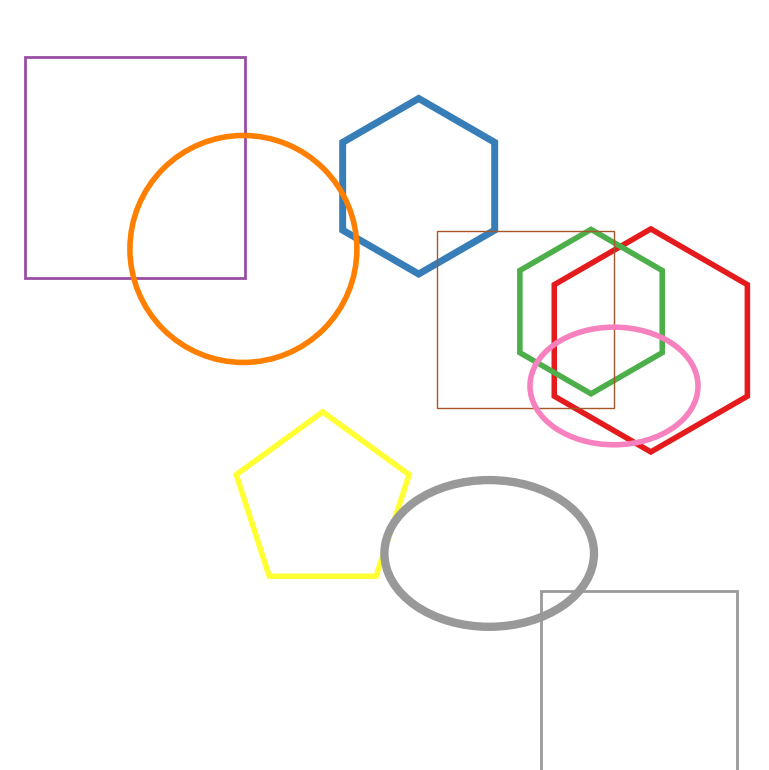[{"shape": "hexagon", "thickness": 2, "radius": 0.72, "center": [0.845, 0.558]}, {"shape": "hexagon", "thickness": 2.5, "radius": 0.57, "center": [0.544, 0.758]}, {"shape": "hexagon", "thickness": 2, "radius": 0.53, "center": [0.768, 0.595]}, {"shape": "square", "thickness": 1, "radius": 0.72, "center": [0.175, 0.782]}, {"shape": "circle", "thickness": 2, "radius": 0.74, "center": [0.316, 0.677]}, {"shape": "pentagon", "thickness": 2, "radius": 0.59, "center": [0.419, 0.347]}, {"shape": "square", "thickness": 0.5, "radius": 0.58, "center": [0.682, 0.585]}, {"shape": "oval", "thickness": 2, "radius": 0.55, "center": [0.797, 0.499]}, {"shape": "square", "thickness": 1, "radius": 0.64, "center": [0.83, 0.104]}, {"shape": "oval", "thickness": 3, "radius": 0.68, "center": [0.635, 0.281]}]